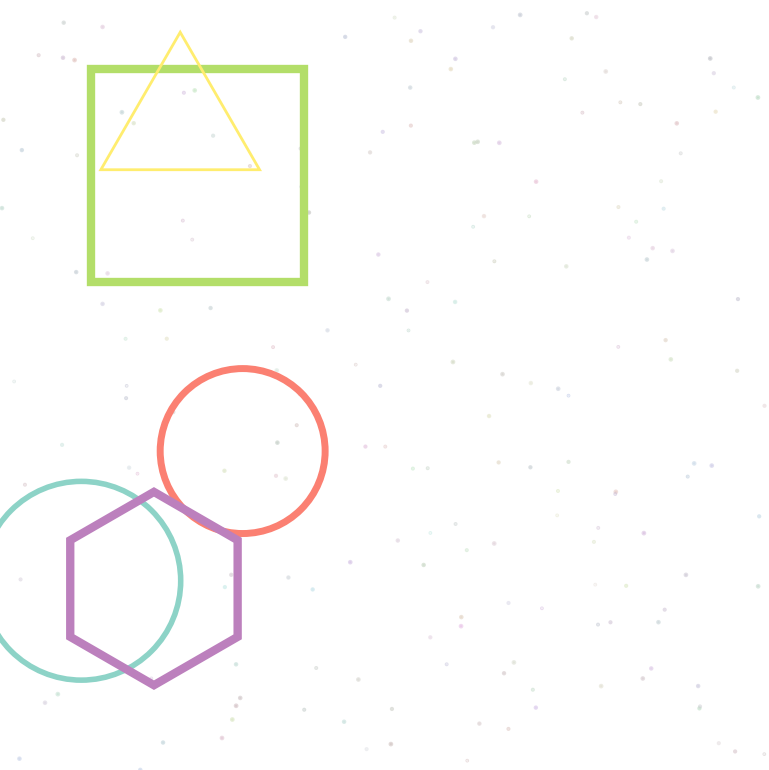[{"shape": "circle", "thickness": 2, "radius": 0.65, "center": [0.106, 0.246]}, {"shape": "circle", "thickness": 2.5, "radius": 0.54, "center": [0.315, 0.414]}, {"shape": "square", "thickness": 3, "radius": 0.69, "center": [0.257, 0.772]}, {"shape": "hexagon", "thickness": 3, "radius": 0.63, "center": [0.2, 0.236]}, {"shape": "triangle", "thickness": 1, "radius": 0.6, "center": [0.234, 0.839]}]